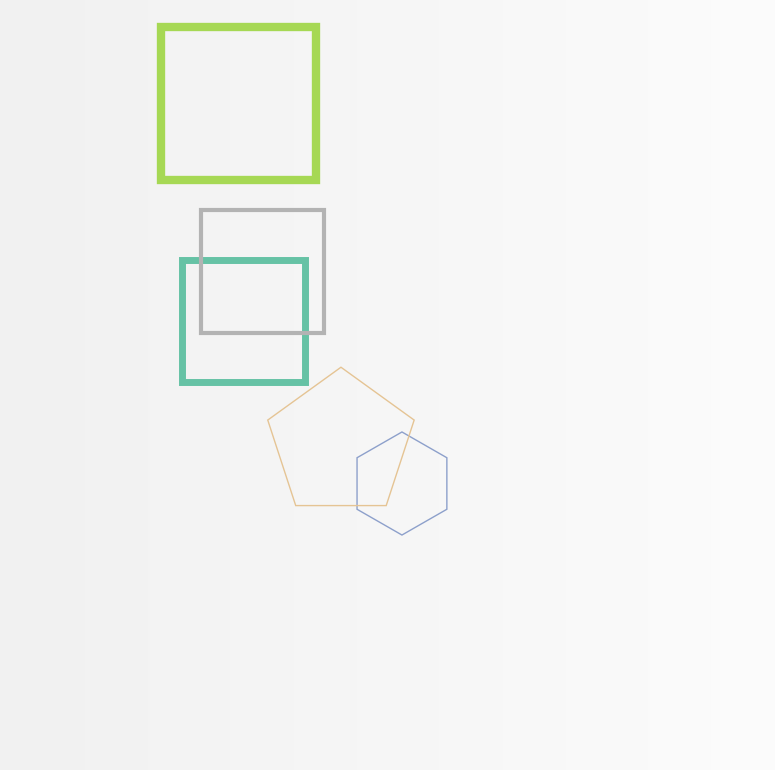[{"shape": "square", "thickness": 2.5, "radius": 0.4, "center": [0.315, 0.583]}, {"shape": "hexagon", "thickness": 0.5, "radius": 0.33, "center": [0.519, 0.372]}, {"shape": "square", "thickness": 3, "radius": 0.5, "center": [0.308, 0.866]}, {"shape": "pentagon", "thickness": 0.5, "radius": 0.5, "center": [0.44, 0.424]}, {"shape": "square", "thickness": 1.5, "radius": 0.4, "center": [0.339, 0.648]}]